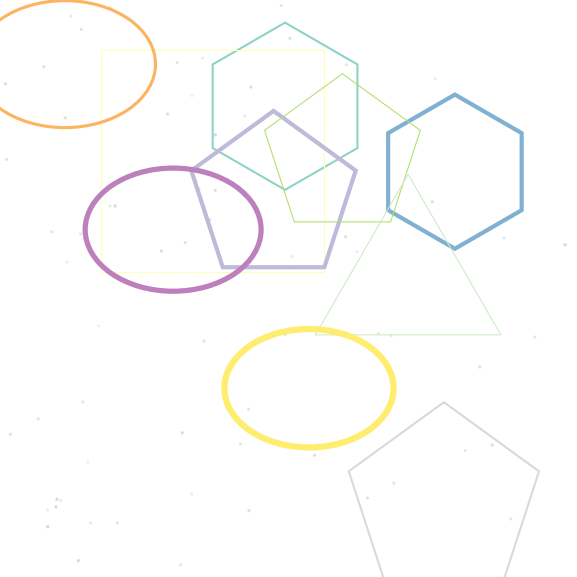[{"shape": "hexagon", "thickness": 1, "radius": 0.72, "center": [0.494, 0.815]}, {"shape": "square", "thickness": 0.5, "radius": 0.96, "center": [0.368, 0.721]}, {"shape": "pentagon", "thickness": 2, "radius": 0.75, "center": [0.474, 0.657]}, {"shape": "hexagon", "thickness": 2, "radius": 0.67, "center": [0.788, 0.702]}, {"shape": "oval", "thickness": 1.5, "radius": 0.79, "center": [0.112, 0.888]}, {"shape": "pentagon", "thickness": 0.5, "radius": 0.71, "center": [0.593, 0.73]}, {"shape": "pentagon", "thickness": 1, "radius": 0.87, "center": [0.769, 0.13]}, {"shape": "oval", "thickness": 2.5, "radius": 0.76, "center": [0.3, 0.601]}, {"shape": "triangle", "thickness": 0.5, "radius": 0.93, "center": [0.707, 0.512]}, {"shape": "oval", "thickness": 3, "radius": 0.73, "center": [0.535, 0.327]}]